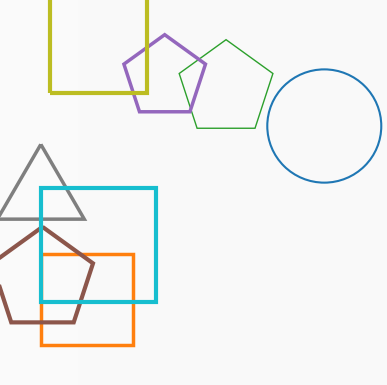[{"shape": "circle", "thickness": 1.5, "radius": 0.74, "center": [0.837, 0.673]}, {"shape": "square", "thickness": 2.5, "radius": 0.59, "center": [0.224, 0.222]}, {"shape": "pentagon", "thickness": 1, "radius": 0.64, "center": [0.583, 0.77]}, {"shape": "pentagon", "thickness": 2.5, "radius": 0.55, "center": [0.425, 0.799]}, {"shape": "pentagon", "thickness": 3, "radius": 0.69, "center": [0.11, 0.274]}, {"shape": "triangle", "thickness": 2.5, "radius": 0.65, "center": [0.105, 0.496]}, {"shape": "square", "thickness": 3, "radius": 0.63, "center": [0.254, 0.883]}, {"shape": "square", "thickness": 3, "radius": 0.74, "center": [0.255, 0.364]}]